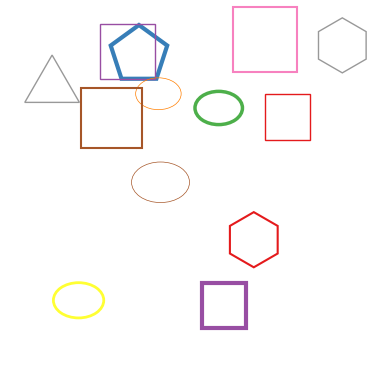[{"shape": "hexagon", "thickness": 1.5, "radius": 0.36, "center": [0.659, 0.377]}, {"shape": "square", "thickness": 1, "radius": 0.3, "center": [0.747, 0.696]}, {"shape": "pentagon", "thickness": 3, "radius": 0.39, "center": [0.361, 0.858]}, {"shape": "oval", "thickness": 2.5, "radius": 0.31, "center": [0.568, 0.72]}, {"shape": "square", "thickness": 1, "radius": 0.35, "center": [0.331, 0.867]}, {"shape": "square", "thickness": 3, "radius": 0.29, "center": [0.582, 0.206]}, {"shape": "oval", "thickness": 0.5, "radius": 0.3, "center": [0.411, 0.757]}, {"shape": "oval", "thickness": 2, "radius": 0.33, "center": [0.204, 0.22]}, {"shape": "oval", "thickness": 0.5, "radius": 0.38, "center": [0.417, 0.527]}, {"shape": "square", "thickness": 1.5, "radius": 0.4, "center": [0.289, 0.693]}, {"shape": "square", "thickness": 1.5, "radius": 0.42, "center": [0.688, 0.897]}, {"shape": "hexagon", "thickness": 1, "radius": 0.36, "center": [0.889, 0.882]}, {"shape": "triangle", "thickness": 1, "radius": 0.41, "center": [0.135, 0.775]}]